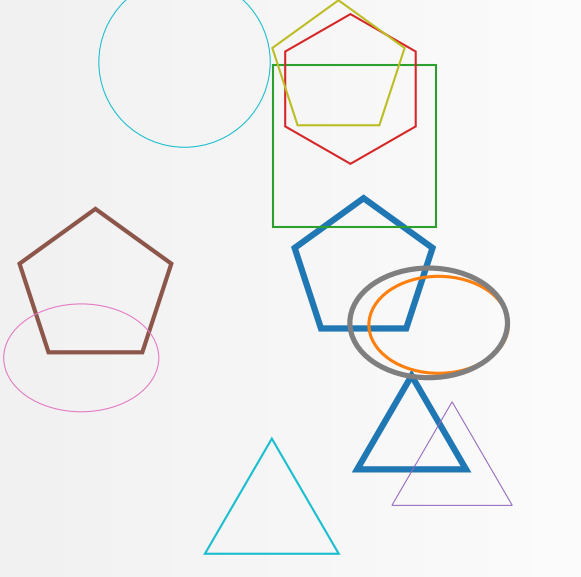[{"shape": "triangle", "thickness": 3, "radius": 0.54, "center": [0.708, 0.24]}, {"shape": "pentagon", "thickness": 3, "radius": 0.62, "center": [0.626, 0.531]}, {"shape": "oval", "thickness": 1.5, "radius": 0.6, "center": [0.755, 0.437]}, {"shape": "square", "thickness": 1, "radius": 0.7, "center": [0.61, 0.746]}, {"shape": "hexagon", "thickness": 1, "radius": 0.65, "center": [0.603, 0.845]}, {"shape": "triangle", "thickness": 0.5, "radius": 0.6, "center": [0.778, 0.184]}, {"shape": "pentagon", "thickness": 2, "radius": 0.69, "center": [0.164, 0.5]}, {"shape": "oval", "thickness": 0.5, "radius": 0.67, "center": [0.14, 0.379]}, {"shape": "oval", "thickness": 2.5, "radius": 0.68, "center": [0.738, 0.44]}, {"shape": "pentagon", "thickness": 1, "radius": 0.6, "center": [0.582, 0.879]}, {"shape": "triangle", "thickness": 1, "radius": 0.66, "center": [0.468, 0.107]}, {"shape": "circle", "thickness": 0.5, "radius": 0.74, "center": [0.317, 0.892]}]